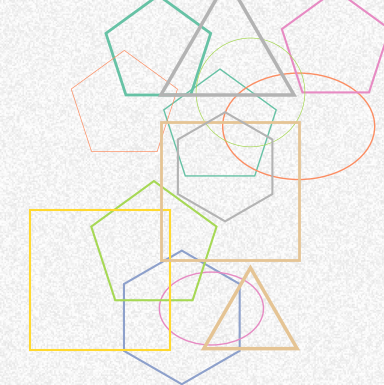[{"shape": "pentagon", "thickness": 1, "radius": 0.77, "center": [0.571, 0.667]}, {"shape": "pentagon", "thickness": 2, "radius": 0.72, "center": [0.411, 0.869]}, {"shape": "pentagon", "thickness": 0.5, "radius": 0.73, "center": [0.323, 0.724]}, {"shape": "oval", "thickness": 1, "radius": 0.99, "center": [0.776, 0.672]}, {"shape": "hexagon", "thickness": 1.5, "radius": 0.87, "center": [0.472, 0.176]}, {"shape": "pentagon", "thickness": 1.5, "radius": 0.74, "center": [0.872, 0.879]}, {"shape": "oval", "thickness": 1, "radius": 0.68, "center": [0.549, 0.199]}, {"shape": "circle", "thickness": 0.5, "radius": 0.71, "center": [0.651, 0.76]}, {"shape": "pentagon", "thickness": 1.5, "radius": 0.86, "center": [0.4, 0.359]}, {"shape": "square", "thickness": 1.5, "radius": 0.91, "center": [0.259, 0.272]}, {"shape": "square", "thickness": 2, "radius": 0.89, "center": [0.598, 0.504]}, {"shape": "triangle", "thickness": 2.5, "radius": 0.7, "center": [0.65, 0.164]}, {"shape": "triangle", "thickness": 2.5, "radius": 1.0, "center": [0.591, 0.853]}, {"shape": "hexagon", "thickness": 1.5, "radius": 0.71, "center": [0.585, 0.567]}]